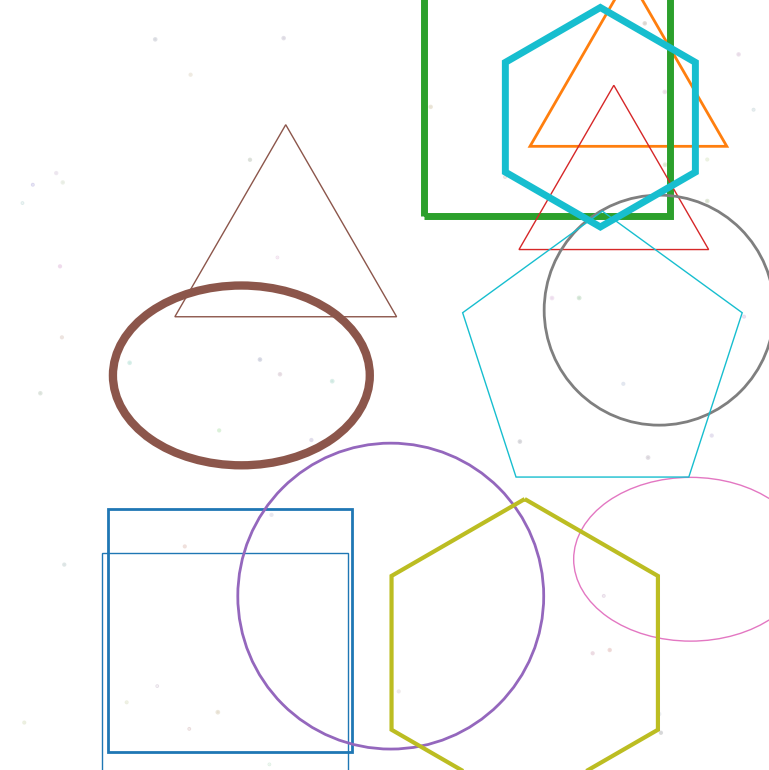[{"shape": "square", "thickness": 1, "radius": 0.79, "center": [0.299, 0.181]}, {"shape": "square", "thickness": 0.5, "radius": 0.8, "center": [0.293, 0.121]}, {"shape": "triangle", "thickness": 1, "radius": 0.74, "center": [0.816, 0.884]}, {"shape": "square", "thickness": 2.5, "radius": 0.8, "center": [0.71, 0.879]}, {"shape": "triangle", "thickness": 0.5, "radius": 0.71, "center": [0.797, 0.747]}, {"shape": "circle", "thickness": 1, "radius": 0.99, "center": [0.507, 0.226]}, {"shape": "triangle", "thickness": 0.5, "radius": 0.83, "center": [0.371, 0.672]}, {"shape": "oval", "thickness": 3, "radius": 0.83, "center": [0.313, 0.512]}, {"shape": "oval", "thickness": 0.5, "radius": 0.76, "center": [0.897, 0.274]}, {"shape": "circle", "thickness": 1, "radius": 0.75, "center": [0.856, 0.597]}, {"shape": "hexagon", "thickness": 1.5, "radius": 1.0, "center": [0.681, 0.152]}, {"shape": "hexagon", "thickness": 2.5, "radius": 0.71, "center": [0.78, 0.848]}, {"shape": "pentagon", "thickness": 0.5, "radius": 0.95, "center": [0.782, 0.535]}]